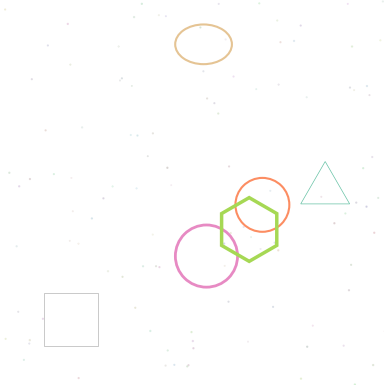[{"shape": "triangle", "thickness": 0.5, "radius": 0.37, "center": [0.845, 0.507]}, {"shape": "circle", "thickness": 1.5, "radius": 0.35, "center": [0.682, 0.468]}, {"shape": "circle", "thickness": 2, "radius": 0.4, "center": [0.536, 0.335]}, {"shape": "hexagon", "thickness": 2.5, "radius": 0.41, "center": [0.647, 0.404]}, {"shape": "oval", "thickness": 1.5, "radius": 0.37, "center": [0.529, 0.885]}, {"shape": "square", "thickness": 0.5, "radius": 0.35, "center": [0.184, 0.17]}]